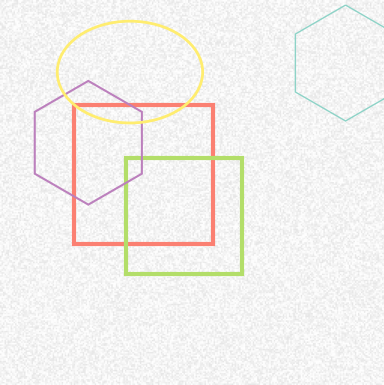[{"shape": "hexagon", "thickness": 1, "radius": 0.75, "center": [0.898, 0.836]}, {"shape": "square", "thickness": 3, "radius": 0.9, "center": [0.373, 0.546]}, {"shape": "square", "thickness": 3, "radius": 0.75, "center": [0.478, 0.439]}, {"shape": "hexagon", "thickness": 1.5, "radius": 0.8, "center": [0.229, 0.629]}, {"shape": "oval", "thickness": 2, "radius": 0.94, "center": [0.338, 0.813]}]